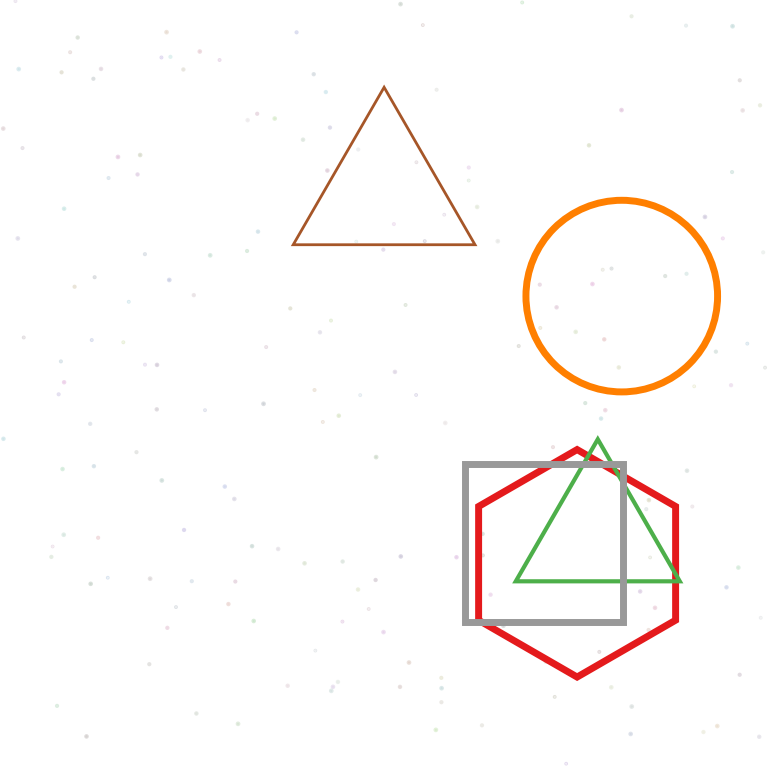[{"shape": "hexagon", "thickness": 2.5, "radius": 0.74, "center": [0.75, 0.268]}, {"shape": "triangle", "thickness": 1.5, "radius": 0.61, "center": [0.776, 0.307]}, {"shape": "circle", "thickness": 2.5, "radius": 0.62, "center": [0.807, 0.615]}, {"shape": "triangle", "thickness": 1, "radius": 0.68, "center": [0.499, 0.75]}, {"shape": "square", "thickness": 2.5, "radius": 0.51, "center": [0.706, 0.294]}]